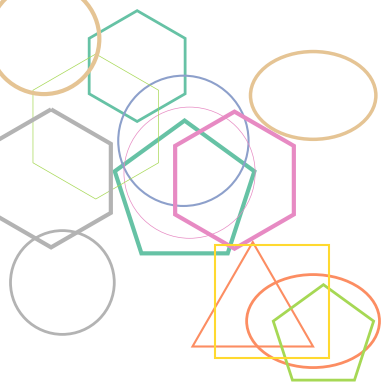[{"shape": "hexagon", "thickness": 2, "radius": 0.72, "center": [0.356, 0.828]}, {"shape": "pentagon", "thickness": 3, "radius": 0.95, "center": [0.479, 0.496]}, {"shape": "oval", "thickness": 2, "radius": 0.86, "center": [0.813, 0.166]}, {"shape": "triangle", "thickness": 1.5, "radius": 0.9, "center": [0.657, 0.19]}, {"shape": "circle", "thickness": 1.5, "radius": 0.85, "center": [0.476, 0.634]}, {"shape": "hexagon", "thickness": 3, "radius": 0.89, "center": [0.609, 0.532]}, {"shape": "circle", "thickness": 0.5, "radius": 0.85, "center": [0.492, 0.551]}, {"shape": "pentagon", "thickness": 2, "radius": 0.69, "center": [0.84, 0.124]}, {"shape": "hexagon", "thickness": 0.5, "radius": 0.94, "center": [0.249, 0.671]}, {"shape": "square", "thickness": 1.5, "radius": 0.74, "center": [0.707, 0.217]}, {"shape": "oval", "thickness": 2.5, "radius": 0.81, "center": [0.813, 0.752]}, {"shape": "circle", "thickness": 3, "radius": 0.72, "center": [0.114, 0.9]}, {"shape": "circle", "thickness": 2, "radius": 0.67, "center": [0.162, 0.266]}, {"shape": "hexagon", "thickness": 3, "radius": 0.9, "center": [0.133, 0.537]}]